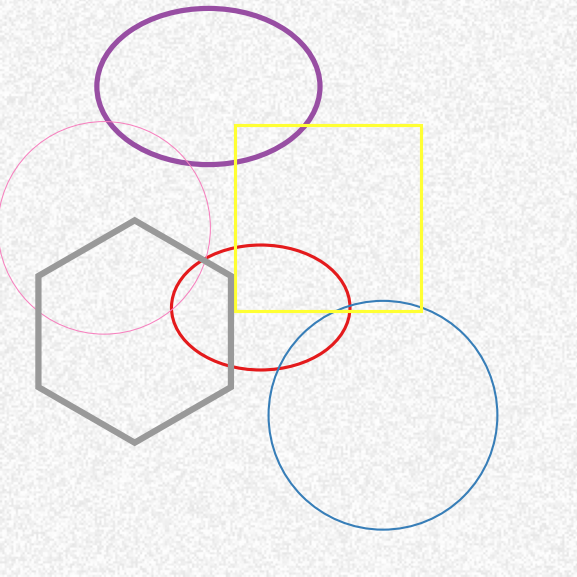[{"shape": "oval", "thickness": 1.5, "radius": 0.77, "center": [0.451, 0.467]}, {"shape": "circle", "thickness": 1, "radius": 0.99, "center": [0.663, 0.28]}, {"shape": "oval", "thickness": 2.5, "radius": 0.97, "center": [0.361, 0.849]}, {"shape": "square", "thickness": 1.5, "radius": 0.8, "center": [0.569, 0.622]}, {"shape": "circle", "thickness": 0.5, "radius": 0.92, "center": [0.18, 0.605]}, {"shape": "hexagon", "thickness": 3, "radius": 0.96, "center": [0.233, 0.425]}]